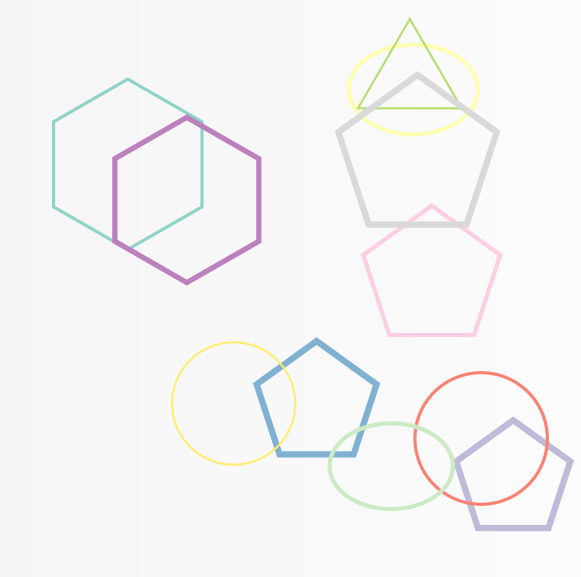[{"shape": "hexagon", "thickness": 1.5, "radius": 0.74, "center": [0.22, 0.715]}, {"shape": "oval", "thickness": 2, "radius": 0.55, "center": [0.711, 0.844]}, {"shape": "pentagon", "thickness": 3, "radius": 0.52, "center": [0.883, 0.168]}, {"shape": "circle", "thickness": 1.5, "radius": 0.57, "center": [0.828, 0.24]}, {"shape": "pentagon", "thickness": 3, "radius": 0.54, "center": [0.545, 0.3]}, {"shape": "triangle", "thickness": 1, "radius": 0.52, "center": [0.705, 0.863]}, {"shape": "pentagon", "thickness": 2, "radius": 0.62, "center": [0.743, 0.519]}, {"shape": "pentagon", "thickness": 3, "radius": 0.72, "center": [0.718, 0.726]}, {"shape": "hexagon", "thickness": 2.5, "radius": 0.72, "center": [0.321, 0.653]}, {"shape": "oval", "thickness": 2, "radius": 0.53, "center": [0.673, 0.192]}, {"shape": "circle", "thickness": 1, "radius": 0.53, "center": [0.402, 0.3]}]